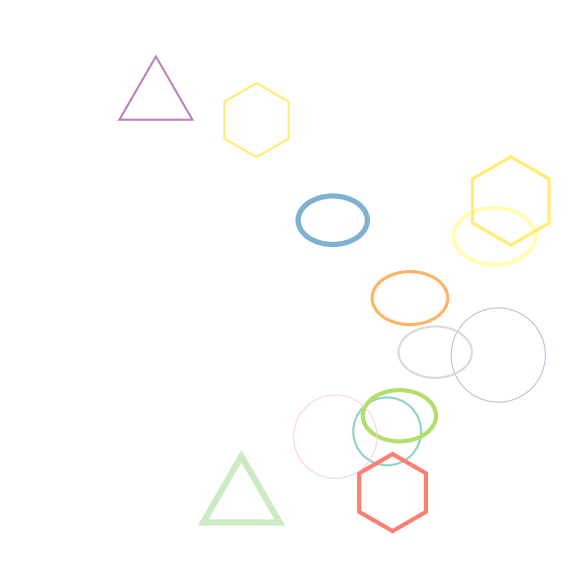[{"shape": "circle", "thickness": 1, "radius": 0.29, "center": [0.67, 0.252]}, {"shape": "oval", "thickness": 2, "radius": 0.35, "center": [0.856, 0.59]}, {"shape": "circle", "thickness": 0.5, "radius": 0.41, "center": [0.863, 0.384]}, {"shape": "hexagon", "thickness": 2, "radius": 0.33, "center": [0.68, 0.146]}, {"shape": "oval", "thickness": 2.5, "radius": 0.3, "center": [0.576, 0.618]}, {"shape": "oval", "thickness": 1.5, "radius": 0.33, "center": [0.71, 0.483]}, {"shape": "oval", "thickness": 2, "radius": 0.32, "center": [0.692, 0.279]}, {"shape": "circle", "thickness": 0.5, "radius": 0.36, "center": [0.581, 0.243]}, {"shape": "oval", "thickness": 1, "radius": 0.32, "center": [0.754, 0.389]}, {"shape": "triangle", "thickness": 1, "radius": 0.37, "center": [0.27, 0.828]}, {"shape": "triangle", "thickness": 3, "radius": 0.38, "center": [0.418, 0.133]}, {"shape": "hexagon", "thickness": 1.5, "radius": 0.38, "center": [0.885, 0.651]}, {"shape": "hexagon", "thickness": 1, "radius": 0.32, "center": [0.444, 0.791]}]